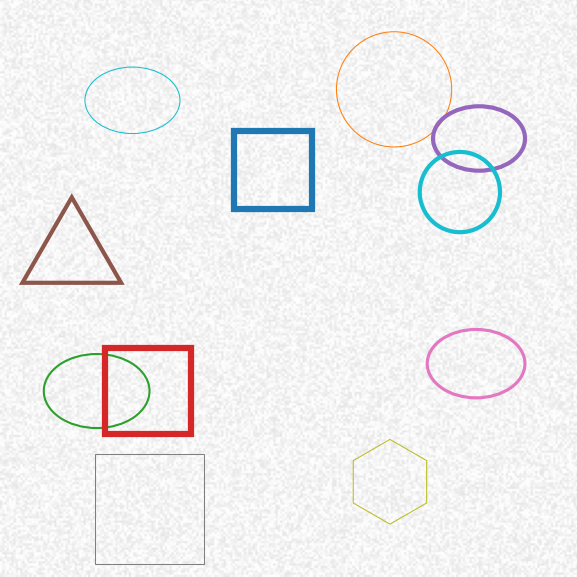[{"shape": "square", "thickness": 3, "radius": 0.34, "center": [0.472, 0.704]}, {"shape": "circle", "thickness": 0.5, "radius": 0.5, "center": [0.682, 0.844]}, {"shape": "oval", "thickness": 1, "radius": 0.46, "center": [0.167, 0.322]}, {"shape": "square", "thickness": 3, "radius": 0.37, "center": [0.256, 0.322]}, {"shape": "oval", "thickness": 2, "radius": 0.4, "center": [0.829, 0.759]}, {"shape": "triangle", "thickness": 2, "radius": 0.49, "center": [0.124, 0.559]}, {"shape": "oval", "thickness": 1.5, "radius": 0.42, "center": [0.824, 0.369]}, {"shape": "square", "thickness": 0.5, "radius": 0.47, "center": [0.258, 0.118]}, {"shape": "hexagon", "thickness": 0.5, "radius": 0.37, "center": [0.675, 0.165]}, {"shape": "circle", "thickness": 2, "radius": 0.35, "center": [0.796, 0.667]}, {"shape": "oval", "thickness": 0.5, "radius": 0.41, "center": [0.229, 0.825]}]